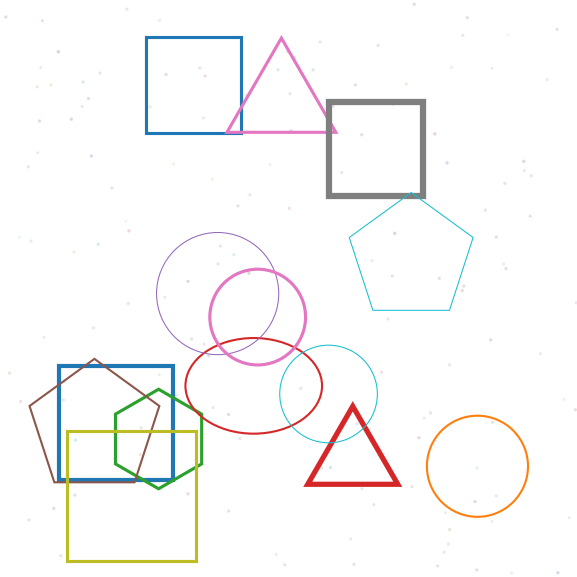[{"shape": "square", "thickness": 1.5, "radius": 0.41, "center": [0.336, 0.852]}, {"shape": "square", "thickness": 2, "radius": 0.49, "center": [0.202, 0.266]}, {"shape": "circle", "thickness": 1, "radius": 0.44, "center": [0.827, 0.192]}, {"shape": "hexagon", "thickness": 1.5, "radius": 0.43, "center": [0.275, 0.239]}, {"shape": "triangle", "thickness": 2.5, "radius": 0.45, "center": [0.611, 0.206]}, {"shape": "oval", "thickness": 1, "radius": 0.59, "center": [0.439, 0.331]}, {"shape": "circle", "thickness": 0.5, "radius": 0.53, "center": [0.377, 0.491]}, {"shape": "pentagon", "thickness": 1, "radius": 0.59, "center": [0.164, 0.26]}, {"shape": "triangle", "thickness": 1.5, "radius": 0.54, "center": [0.487, 0.824]}, {"shape": "circle", "thickness": 1.5, "radius": 0.41, "center": [0.446, 0.45]}, {"shape": "square", "thickness": 3, "radius": 0.41, "center": [0.652, 0.741]}, {"shape": "square", "thickness": 1.5, "radius": 0.56, "center": [0.228, 0.14]}, {"shape": "pentagon", "thickness": 0.5, "radius": 0.56, "center": [0.712, 0.553]}, {"shape": "circle", "thickness": 0.5, "radius": 0.42, "center": [0.569, 0.317]}]